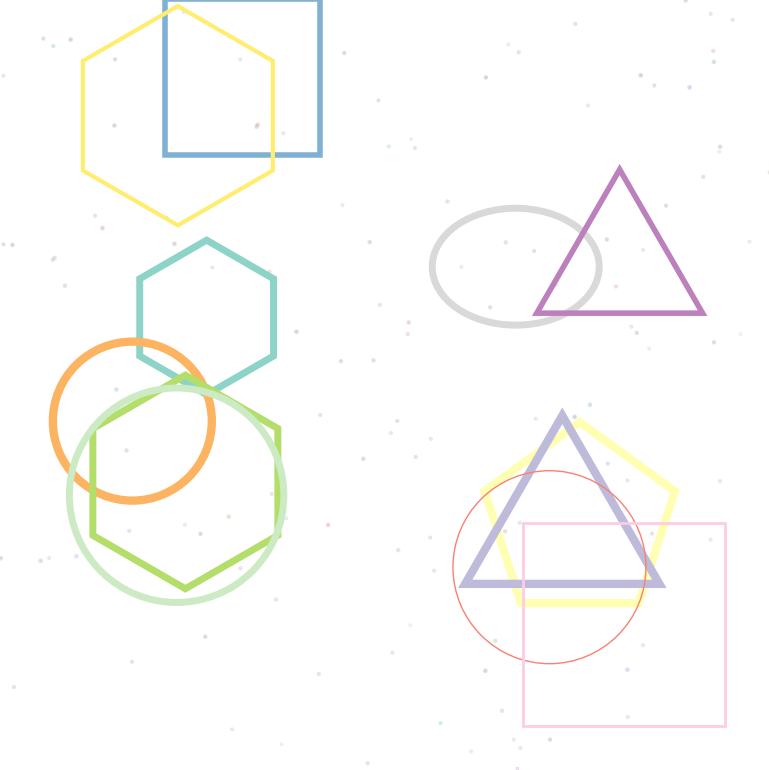[{"shape": "hexagon", "thickness": 2.5, "radius": 0.5, "center": [0.268, 0.588]}, {"shape": "pentagon", "thickness": 3, "radius": 0.65, "center": [0.753, 0.322]}, {"shape": "triangle", "thickness": 3, "radius": 0.73, "center": [0.73, 0.315]}, {"shape": "circle", "thickness": 0.5, "radius": 0.63, "center": [0.714, 0.263]}, {"shape": "square", "thickness": 2, "radius": 0.5, "center": [0.315, 0.9]}, {"shape": "circle", "thickness": 3, "radius": 0.52, "center": [0.172, 0.453]}, {"shape": "hexagon", "thickness": 2.5, "radius": 0.69, "center": [0.241, 0.374]}, {"shape": "square", "thickness": 1, "radius": 0.66, "center": [0.81, 0.189]}, {"shape": "oval", "thickness": 2.5, "radius": 0.54, "center": [0.67, 0.654]}, {"shape": "triangle", "thickness": 2, "radius": 0.62, "center": [0.805, 0.655]}, {"shape": "circle", "thickness": 2.5, "radius": 0.7, "center": [0.229, 0.357]}, {"shape": "hexagon", "thickness": 1.5, "radius": 0.71, "center": [0.231, 0.85]}]